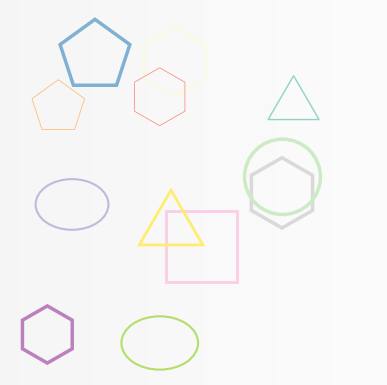[{"shape": "triangle", "thickness": 1, "radius": 0.38, "center": [0.758, 0.727]}, {"shape": "hexagon", "thickness": 0.5, "radius": 0.45, "center": [0.45, 0.84]}, {"shape": "oval", "thickness": 1.5, "radius": 0.47, "center": [0.186, 0.469]}, {"shape": "hexagon", "thickness": 0.5, "radius": 0.38, "center": [0.412, 0.749]}, {"shape": "pentagon", "thickness": 2.5, "radius": 0.47, "center": [0.245, 0.855]}, {"shape": "pentagon", "thickness": 0.5, "radius": 0.36, "center": [0.15, 0.721]}, {"shape": "oval", "thickness": 1.5, "radius": 0.49, "center": [0.412, 0.109]}, {"shape": "square", "thickness": 2, "radius": 0.46, "center": [0.52, 0.36]}, {"shape": "hexagon", "thickness": 2.5, "radius": 0.46, "center": [0.728, 0.499]}, {"shape": "hexagon", "thickness": 2.5, "radius": 0.37, "center": [0.122, 0.131]}, {"shape": "circle", "thickness": 2.5, "radius": 0.49, "center": [0.729, 0.541]}, {"shape": "triangle", "thickness": 2, "radius": 0.47, "center": [0.441, 0.411]}]